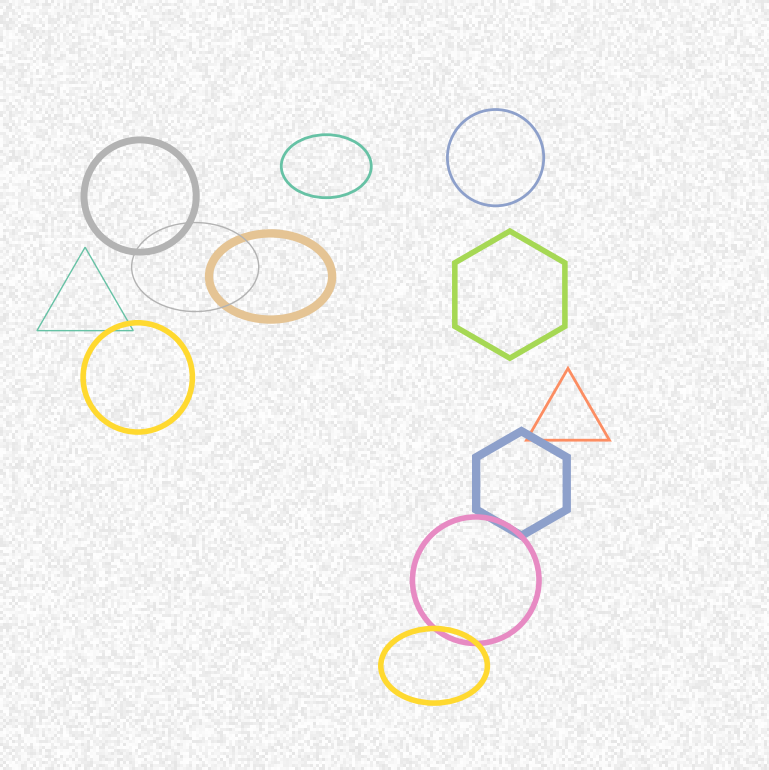[{"shape": "oval", "thickness": 1, "radius": 0.29, "center": [0.424, 0.784]}, {"shape": "triangle", "thickness": 0.5, "radius": 0.36, "center": [0.111, 0.607]}, {"shape": "triangle", "thickness": 1, "radius": 0.31, "center": [0.738, 0.459]}, {"shape": "circle", "thickness": 1, "radius": 0.31, "center": [0.644, 0.795]}, {"shape": "hexagon", "thickness": 3, "radius": 0.34, "center": [0.677, 0.372]}, {"shape": "circle", "thickness": 2, "radius": 0.41, "center": [0.618, 0.246]}, {"shape": "hexagon", "thickness": 2, "radius": 0.41, "center": [0.662, 0.617]}, {"shape": "circle", "thickness": 2, "radius": 0.35, "center": [0.179, 0.51]}, {"shape": "oval", "thickness": 2, "radius": 0.35, "center": [0.564, 0.135]}, {"shape": "oval", "thickness": 3, "radius": 0.4, "center": [0.351, 0.641]}, {"shape": "circle", "thickness": 2.5, "radius": 0.36, "center": [0.182, 0.745]}, {"shape": "oval", "thickness": 0.5, "radius": 0.41, "center": [0.253, 0.653]}]